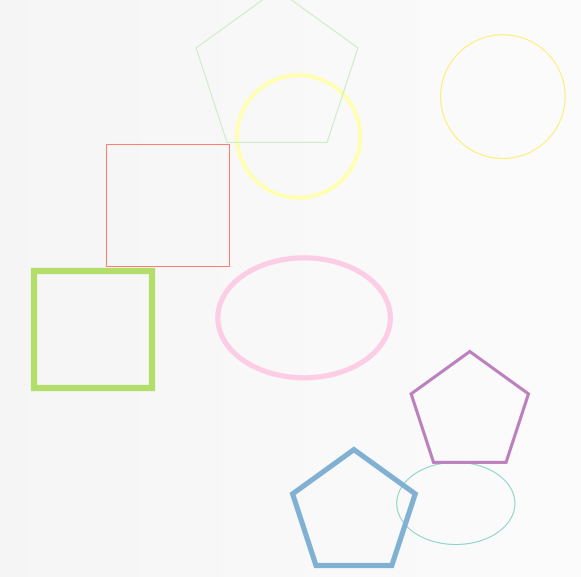[{"shape": "oval", "thickness": 0.5, "radius": 0.51, "center": [0.784, 0.127]}, {"shape": "circle", "thickness": 2, "radius": 0.53, "center": [0.514, 0.763]}, {"shape": "square", "thickness": 0.5, "radius": 0.53, "center": [0.288, 0.644]}, {"shape": "pentagon", "thickness": 2.5, "radius": 0.55, "center": [0.609, 0.11]}, {"shape": "square", "thickness": 3, "radius": 0.51, "center": [0.16, 0.428]}, {"shape": "oval", "thickness": 2.5, "radius": 0.74, "center": [0.523, 0.449]}, {"shape": "pentagon", "thickness": 1.5, "radius": 0.53, "center": [0.808, 0.284]}, {"shape": "pentagon", "thickness": 0.5, "radius": 0.73, "center": [0.477, 0.871]}, {"shape": "circle", "thickness": 0.5, "radius": 0.54, "center": [0.865, 0.832]}]